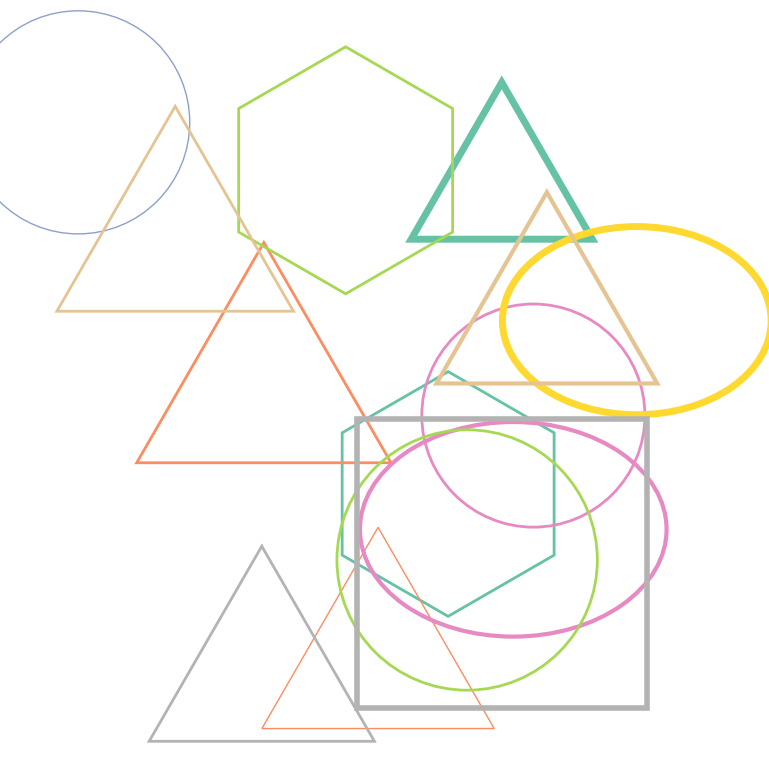[{"shape": "triangle", "thickness": 2.5, "radius": 0.68, "center": [0.652, 0.757]}, {"shape": "hexagon", "thickness": 1, "radius": 0.79, "center": [0.582, 0.358]}, {"shape": "triangle", "thickness": 0.5, "radius": 0.87, "center": [0.491, 0.141]}, {"shape": "triangle", "thickness": 1, "radius": 0.95, "center": [0.343, 0.494]}, {"shape": "circle", "thickness": 0.5, "radius": 0.72, "center": [0.102, 0.841]}, {"shape": "oval", "thickness": 1.5, "radius": 1.0, "center": [0.667, 0.313]}, {"shape": "circle", "thickness": 1, "radius": 0.72, "center": [0.693, 0.46]}, {"shape": "hexagon", "thickness": 1, "radius": 0.8, "center": [0.449, 0.779]}, {"shape": "circle", "thickness": 1, "radius": 0.85, "center": [0.607, 0.273]}, {"shape": "oval", "thickness": 2.5, "radius": 0.87, "center": [0.827, 0.584]}, {"shape": "triangle", "thickness": 1.5, "radius": 0.83, "center": [0.71, 0.585]}, {"shape": "triangle", "thickness": 1, "radius": 0.89, "center": [0.228, 0.685]}, {"shape": "square", "thickness": 2, "radius": 0.94, "center": [0.652, 0.268]}, {"shape": "triangle", "thickness": 1, "radius": 0.84, "center": [0.34, 0.122]}]